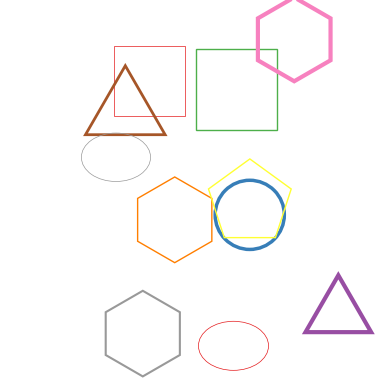[{"shape": "oval", "thickness": 0.5, "radius": 0.46, "center": [0.606, 0.102]}, {"shape": "square", "thickness": 0.5, "radius": 0.46, "center": [0.388, 0.79]}, {"shape": "circle", "thickness": 2.5, "radius": 0.45, "center": [0.649, 0.442]}, {"shape": "square", "thickness": 1, "radius": 0.53, "center": [0.613, 0.767]}, {"shape": "triangle", "thickness": 3, "radius": 0.49, "center": [0.879, 0.187]}, {"shape": "hexagon", "thickness": 1, "radius": 0.56, "center": [0.454, 0.429]}, {"shape": "pentagon", "thickness": 1, "radius": 0.56, "center": [0.649, 0.474]}, {"shape": "triangle", "thickness": 2, "radius": 0.6, "center": [0.325, 0.71]}, {"shape": "hexagon", "thickness": 3, "radius": 0.54, "center": [0.764, 0.898]}, {"shape": "oval", "thickness": 0.5, "radius": 0.45, "center": [0.301, 0.591]}, {"shape": "hexagon", "thickness": 1.5, "radius": 0.56, "center": [0.371, 0.134]}]